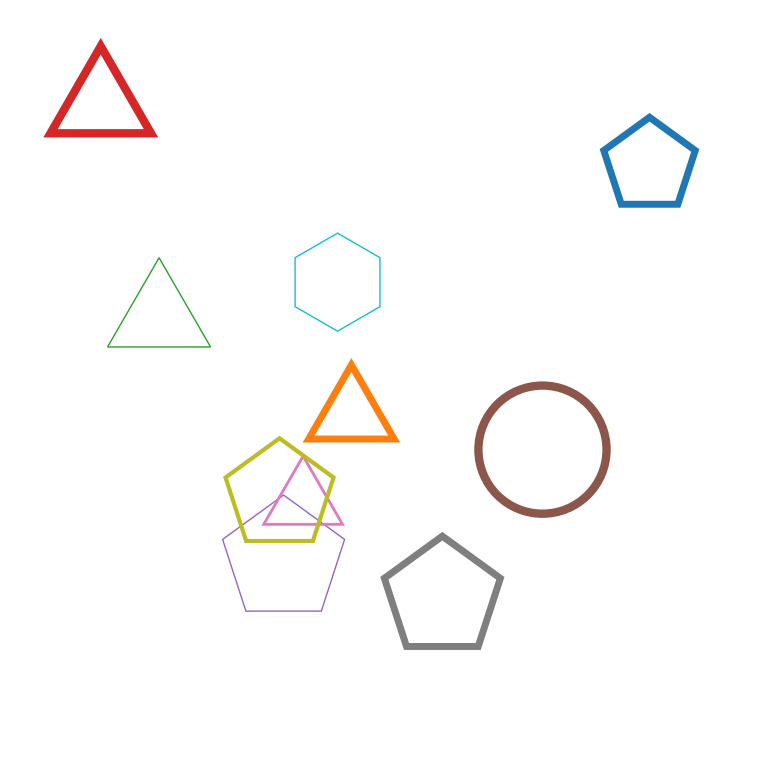[{"shape": "pentagon", "thickness": 2.5, "radius": 0.31, "center": [0.844, 0.785]}, {"shape": "triangle", "thickness": 2.5, "radius": 0.32, "center": [0.456, 0.462]}, {"shape": "triangle", "thickness": 0.5, "radius": 0.39, "center": [0.207, 0.588]}, {"shape": "triangle", "thickness": 3, "radius": 0.38, "center": [0.131, 0.865]}, {"shape": "pentagon", "thickness": 0.5, "radius": 0.42, "center": [0.368, 0.274]}, {"shape": "circle", "thickness": 3, "radius": 0.42, "center": [0.705, 0.416]}, {"shape": "triangle", "thickness": 1, "radius": 0.3, "center": [0.394, 0.349]}, {"shape": "pentagon", "thickness": 2.5, "radius": 0.4, "center": [0.574, 0.224]}, {"shape": "pentagon", "thickness": 1.5, "radius": 0.37, "center": [0.363, 0.357]}, {"shape": "hexagon", "thickness": 0.5, "radius": 0.32, "center": [0.438, 0.634]}]